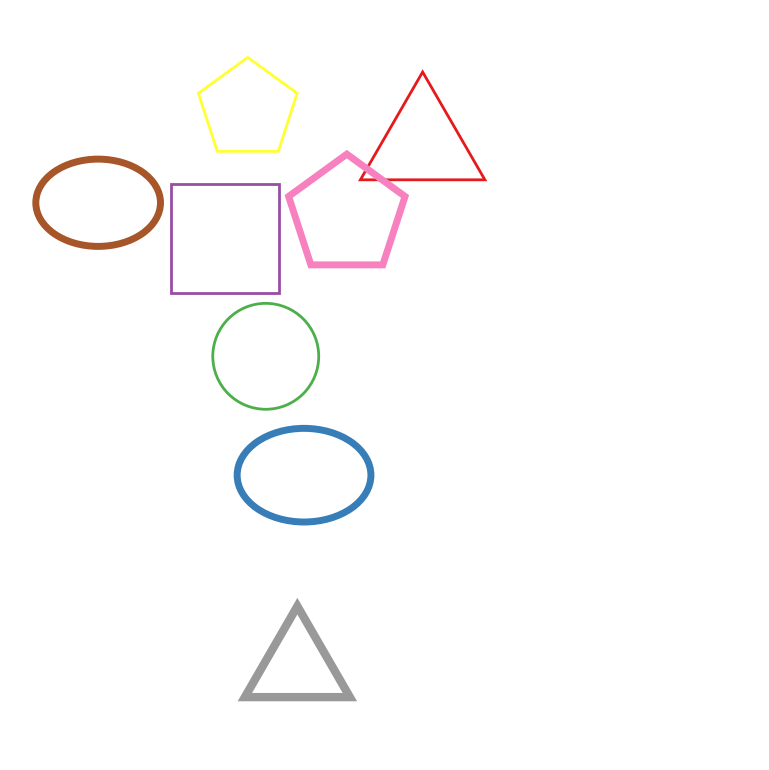[{"shape": "triangle", "thickness": 1, "radius": 0.47, "center": [0.549, 0.813]}, {"shape": "oval", "thickness": 2.5, "radius": 0.43, "center": [0.395, 0.383]}, {"shape": "circle", "thickness": 1, "radius": 0.34, "center": [0.345, 0.537]}, {"shape": "square", "thickness": 1, "radius": 0.35, "center": [0.292, 0.69]}, {"shape": "pentagon", "thickness": 1, "radius": 0.34, "center": [0.322, 0.858]}, {"shape": "oval", "thickness": 2.5, "radius": 0.4, "center": [0.127, 0.737]}, {"shape": "pentagon", "thickness": 2.5, "radius": 0.4, "center": [0.45, 0.72]}, {"shape": "triangle", "thickness": 3, "radius": 0.39, "center": [0.386, 0.134]}]